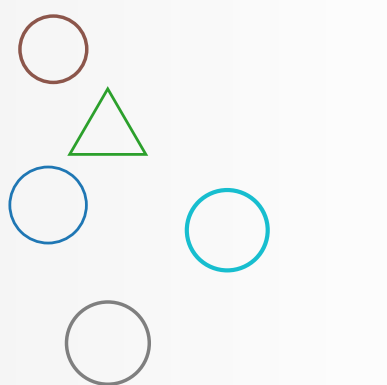[{"shape": "circle", "thickness": 2, "radius": 0.49, "center": [0.124, 0.467]}, {"shape": "triangle", "thickness": 2, "radius": 0.57, "center": [0.278, 0.656]}, {"shape": "circle", "thickness": 2.5, "radius": 0.43, "center": [0.138, 0.872]}, {"shape": "circle", "thickness": 2.5, "radius": 0.53, "center": [0.278, 0.109]}, {"shape": "circle", "thickness": 3, "radius": 0.52, "center": [0.586, 0.402]}]